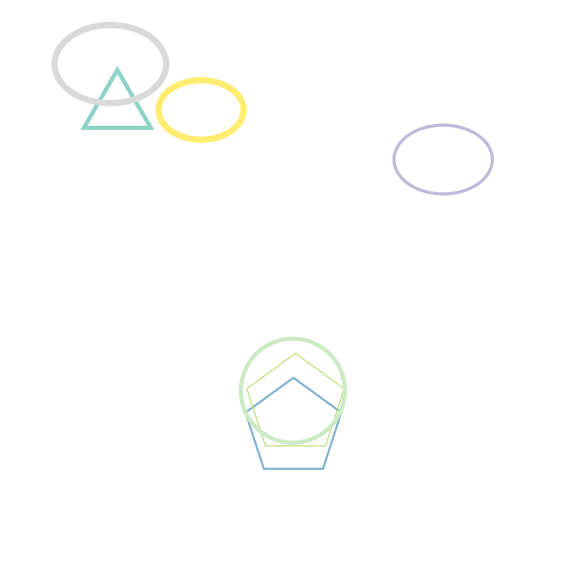[{"shape": "triangle", "thickness": 2, "radius": 0.33, "center": [0.203, 0.811]}, {"shape": "oval", "thickness": 1.5, "radius": 0.43, "center": [0.767, 0.723]}, {"shape": "pentagon", "thickness": 1, "radius": 0.44, "center": [0.508, 0.258]}, {"shape": "pentagon", "thickness": 0.5, "radius": 0.44, "center": [0.512, 0.299]}, {"shape": "oval", "thickness": 3, "radius": 0.48, "center": [0.191, 0.888]}, {"shape": "circle", "thickness": 2, "radius": 0.45, "center": [0.507, 0.323]}, {"shape": "oval", "thickness": 3, "radius": 0.37, "center": [0.348, 0.809]}]